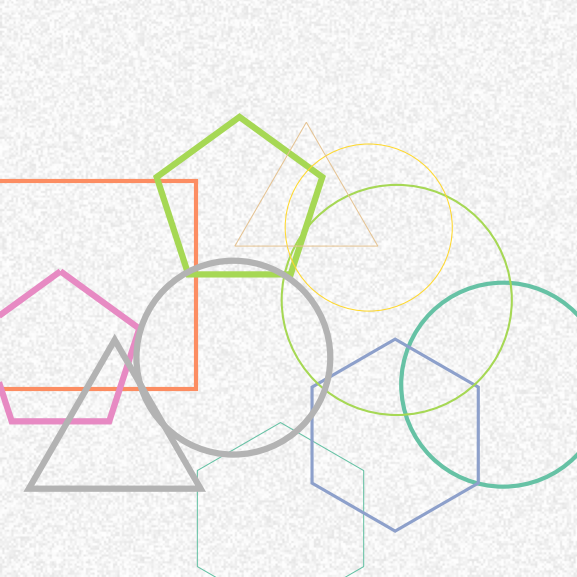[{"shape": "hexagon", "thickness": 0.5, "radius": 0.83, "center": [0.486, 0.101]}, {"shape": "circle", "thickness": 2, "radius": 0.88, "center": [0.871, 0.333]}, {"shape": "square", "thickness": 2, "radius": 0.9, "center": [0.16, 0.506]}, {"shape": "hexagon", "thickness": 1.5, "radius": 0.83, "center": [0.684, 0.246]}, {"shape": "pentagon", "thickness": 3, "radius": 0.72, "center": [0.105, 0.386]}, {"shape": "circle", "thickness": 1, "radius": 1.0, "center": [0.687, 0.48]}, {"shape": "pentagon", "thickness": 3, "radius": 0.75, "center": [0.415, 0.646]}, {"shape": "circle", "thickness": 0.5, "radius": 0.72, "center": [0.639, 0.605]}, {"shape": "triangle", "thickness": 0.5, "radius": 0.71, "center": [0.53, 0.644]}, {"shape": "circle", "thickness": 3, "radius": 0.84, "center": [0.404, 0.38]}, {"shape": "triangle", "thickness": 3, "radius": 0.86, "center": [0.199, 0.239]}]